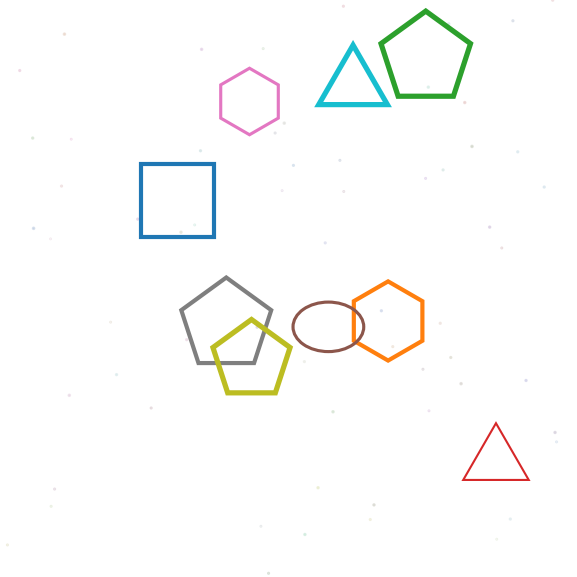[{"shape": "square", "thickness": 2, "radius": 0.32, "center": [0.307, 0.652]}, {"shape": "hexagon", "thickness": 2, "radius": 0.34, "center": [0.672, 0.443]}, {"shape": "pentagon", "thickness": 2.5, "radius": 0.41, "center": [0.737, 0.898]}, {"shape": "triangle", "thickness": 1, "radius": 0.33, "center": [0.859, 0.201]}, {"shape": "oval", "thickness": 1.5, "radius": 0.31, "center": [0.569, 0.433]}, {"shape": "hexagon", "thickness": 1.5, "radius": 0.29, "center": [0.432, 0.823]}, {"shape": "pentagon", "thickness": 2, "radius": 0.41, "center": [0.392, 0.437]}, {"shape": "pentagon", "thickness": 2.5, "radius": 0.35, "center": [0.436, 0.376]}, {"shape": "triangle", "thickness": 2.5, "radius": 0.34, "center": [0.611, 0.852]}]